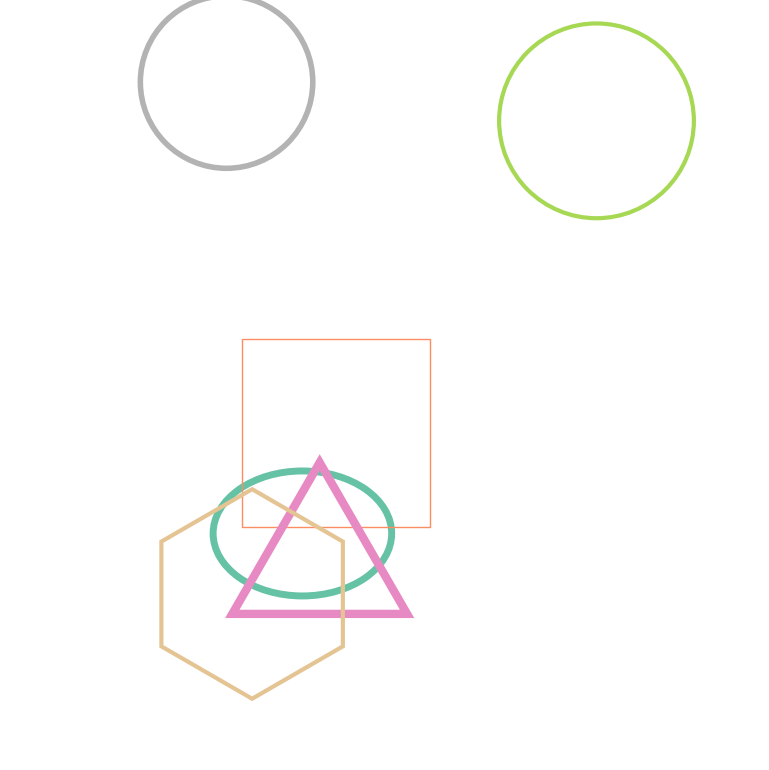[{"shape": "oval", "thickness": 2.5, "radius": 0.58, "center": [0.393, 0.307]}, {"shape": "square", "thickness": 0.5, "radius": 0.61, "center": [0.436, 0.438]}, {"shape": "triangle", "thickness": 3, "radius": 0.66, "center": [0.415, 0.268]}, {"shape": "circle", "thickness": 1.5, "radius": 0.63, "center": [0.775, 0.843]}, {"shape": "hexagon", "thickness": 1.5, "radius": 0.68, "center": [0.327, 0.229]}, {"shape": "circle", "thickness": 2, "radius": 0.56, "center": [0.294, 0.893]}]